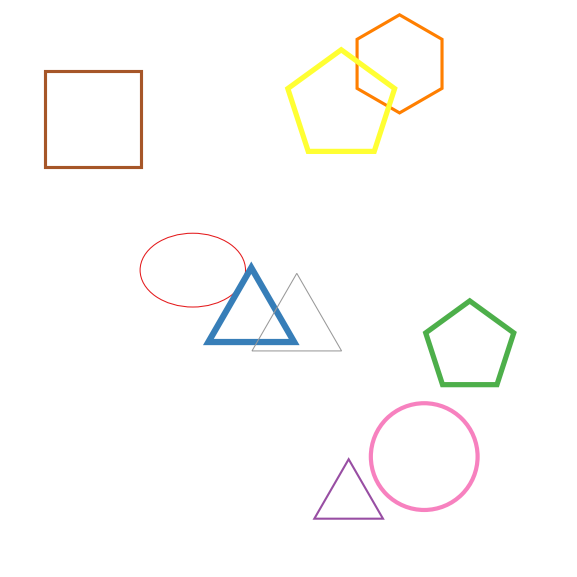[{"shape": "oval", "thickness": 0.5, "radius": 0.46, "center": [0.334, 0.531]}, {"shape": "triangle", "thickness": 3, "radius": 0.43, "center": [0.435, 0.45]}, {"shape": "pentagon", "thickness": 2.5, "radius": 0.4, "center": [0.813, 0.398]}, {"shape": "triangle", "thickness": 1, "radius": 0.34, "center": [0.604, 0.135]}, {"shape": "hexagon", "thickness": 1.5, "radius": 0.42, "center": [0.692, 0.889]}, {"shape": "pentagon", "thickness": 2.5, "radius": 0.49, "center": [0.591, 0.816]}, {"shape": "square", "thickness": 1.5, "radius": 0.42, "center": [0.161, 0.793]}, {"shape": "circle", "thickness": 2, "radius": 0.46, "center": [0.735, 0.208]}, {"shape": "triangle", "thickness": 0.5, "radius": 0.45, "center": [0.514, 0.436]}]